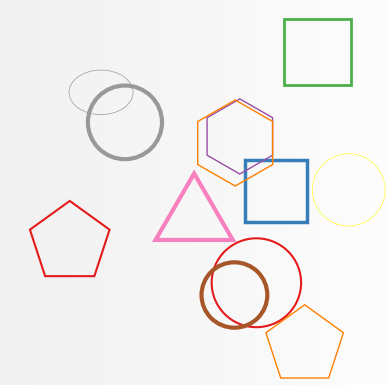[{"shape": "pentagon", "thickness": 1.5, "radius": 0.54, "center": [0.18, 0.37]}, {"shape": "circle", "thickness": 1.5, "radius": 0.58, "center": [0.662, 0.266]}, {"shape": "square", "thickness": 2.5, "radius": 0.4, "center": [0.712, 0.503]}, {"shape": "square", "thickness": 2, "radius": 0.43, "center": [0.82, 0.865]}, {"shape": "hexagon", "thickness": 1, "radius": 0.49, "center": [0.619, 0.646]}, {"shape": "hexagon", "thickness": 1, "radius": 0.56, "center": [0.607, 0.629]}, {"shape": "pentagon", "thickness": 1, "radius": 0.53, "center": [0.786, 0.103]}, {"shape": "circle", "thickness": 0.5, "radius": 0.47, "center": [0.9, 0.507]}, {"shape": "circle", "thickness": 3, "radius": 0.42, "center": [0.605, 0.234]}, {"shape": "triangle", "thickness": 3, "radius": 0.58, "center": [0.501, 0.434]}, {"shape": "oval", "thickness": 0.5, "radius": 0.41, "center": [0.261, 0.76]}, {"shape": "circle", "thickness": 3, "radius": 0.48, "center": [0.322, 0.682]}]